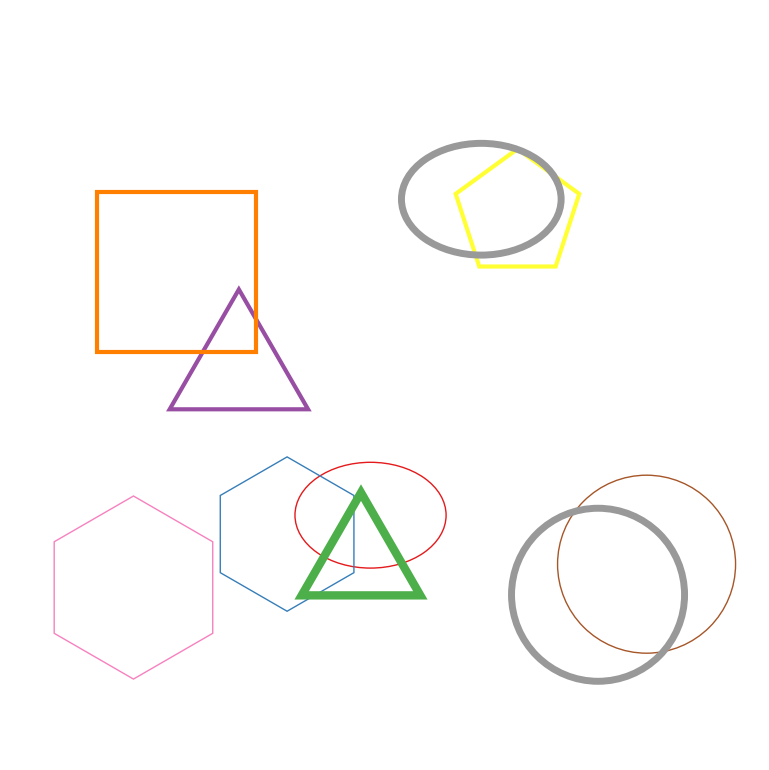[{"shape": "oval", "thickness": 0.5, "radius": 0.49, "center": [0.481, 0.331]}, {"shape": "hexagon", "thickness": 0.5, "radius": 0.5, "center": [0.373, 0.306]}, {"shape": "triangle", "thickness": 3, "radius": 0.44, "center": [0.469, 0.271]}, {"shape": "triangle", "thickness": 1.5, "radius": 0.52, "center": [0.31, 0.52]}, {"shape": "square", "thickness": 1.5, "radius": 0.52, "center": [0.229, 0.647]}, {"shape": "pentagon", "thickness": 1.5, "radius": 0.42, "center": [0.672, 0.722]}, {"shape": "circle", "thickness": 0.5, "radius": 0.58, "center": [0.84, 0.267]}, {"shape": "hexagon", "thickness": 0.5, "radius": 0.59, "center": [0.173, 0.237]}, {"shape": "oval", "thickness": 2.5, "radius": 0.52, "center": [0.625, 0.741]}, {"shape": "circle", "thickness": 2.5, "radius": 0.56, "center": [0.777, 0.228]}]